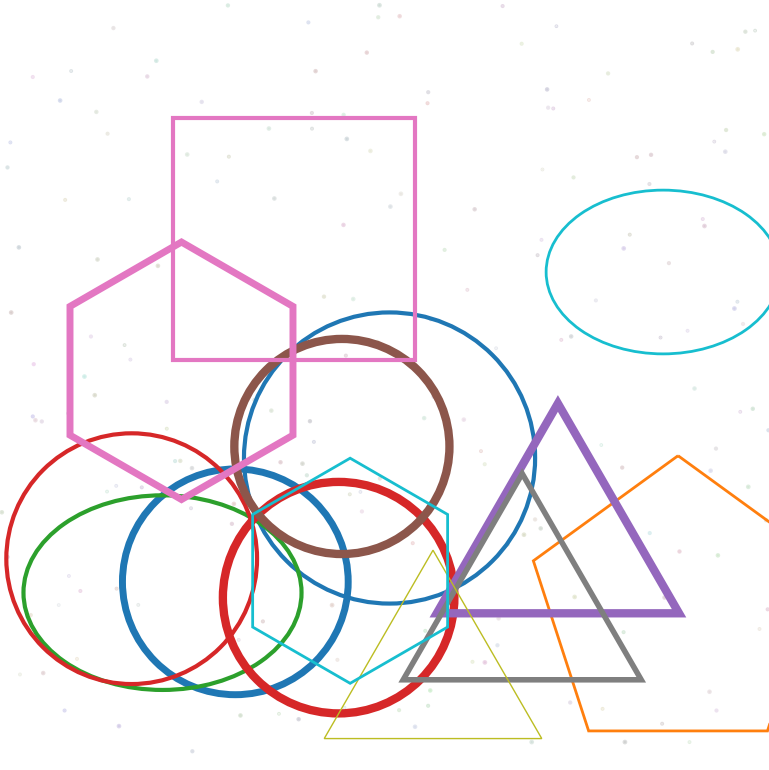[{"shape": "circle", "thickness": 2.5, "radius": 0.73, "center": [0.306, 0.244]}, {"shape": "circle", "thickness": 1.5, "radius": 0.95, "center": [0.506, 0.405]}, {"shape": "pentagon", "thickness": 1, "radius": 0.99, "center": [0.881, 0.211]}, {"shape": "oval", "thickness": 1.5, "radius": 0.9, "center": [0.211, 0.23]}, {"shape": "circle", "thickness": 1.5, "radius": 0.81, "center": [0.171, 0.274]}, {"shape": "circle", "thickness": 3, "radius": 0.75, "center": [0.44, 0.224]}, {"shape": "triangle", "thickness": 3, "radius": 0.91, "center": [0.725, 0.294]}, {"shape": "circle", "thickness": 3, "radius": 0.7, "center": [0.444, 0.42]}, {"shape": "square", "thickness": 1.5, "radius": 0.78, "center": [0.382, 0.689]}, {"shape": "hexagon", "thickness": 2.5, "radius": 0.84, "center": [0.236, 0.518]}, {"shape": "triangle", "thickness": 2, "radius": 0.89, "center": [0.678, 0.206]}, {"shape": "triangle", "thickness": 0.5, "radius": 0.82, "center": [0.562, 0.122]}, {"shape": "hexagon", "thickness": 1, "radius": 0.73, "center": [0.455, 0.259]}, {"shape": "oval", "thickness": 1, "radius": 0.76, "center": [0.861, 0.647]}]